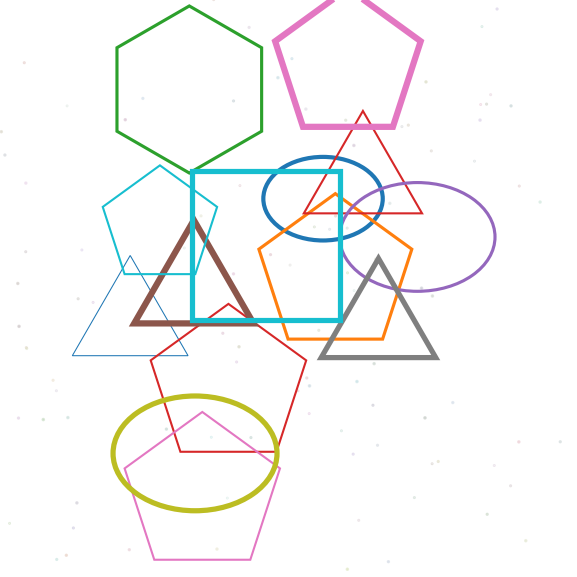[{"shape": "oval", "thickness": 2, "radius": 0.52, "center": [0.559, 0.655]}, {"shape": "triangle", "thickness": 0.5, "radius": 0.58, "center": [0.225, 0.441]}, {"shape": "pentagon", "thickness": 1.5, "radius": 0.7, "center": [0.581, 0.525]}, {"shape": "hexagon", "thickness": 1.5, "radius": 0.72, "center": [0.328, 0.844]}, {"shape": "pentagon", "thickness": 1, "radius": 0.71, "center": [0.396, 0.331]}, {"shape": "triangle", "thickness": 1, "radius": 0.59, "center": [0.628, 0.689]}, {"shape": "oval", "thickness": 1.5, "radius": 0.67, "center": [0.723, 0.589]}, {"shape": "triangle", "thickness": 3, "radius": 0.6, "center": [0.336, 0.499]}, {"shape": "pentagon", "thickness": 3, "radius": 0.66, "center": [0.602, 0.887]}, {"shape": "pentagon", "thickness": 1, "radius": 0.71, "center": [0.35, 0.144]}, {"shape": "triangle", "thickness": 2.5, "radius": 0.57, "center": [0.655, 0.437]}, {"shape": "oval", "thickness": 2.5, "radius": 0.71, "center": [0.338, 0.214]}, {"shape": "square", "thickness": 2.5, "radius": 0.64, "center": [0.461, 0.574]}, {"shape": "pentagon", "thickness": 1, "radius": 0.52, "center": [0.277, 0.609]}]